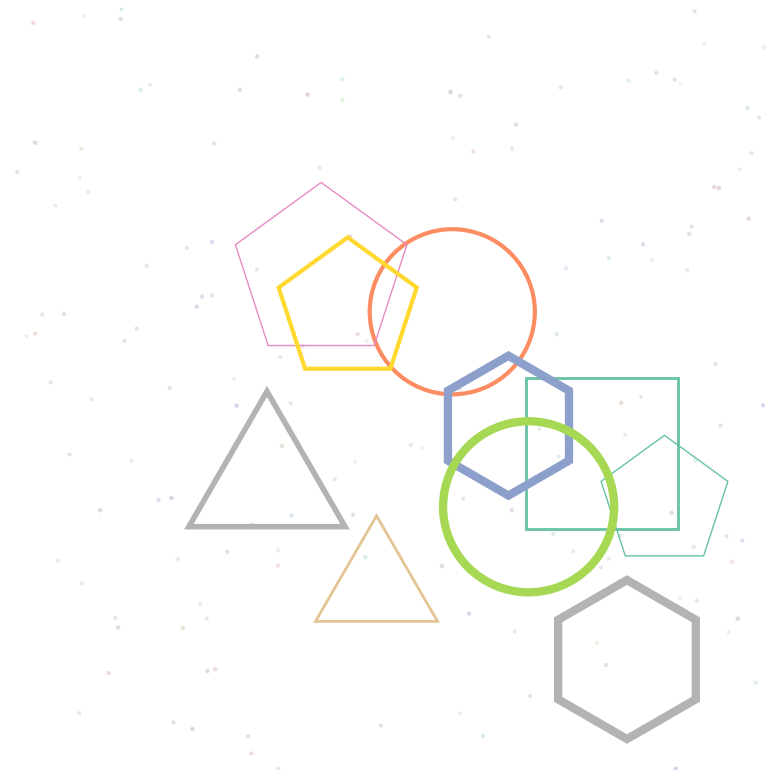[{"shape": "square", "thickness": 1, "radius": 0.49, "center": [0.782, 0.411]}, {"shape": "pentagon", "thickness": 0.5, "radius": 0.43, "center": [0.863, 0.348]}, {"shape": "circle", "thickness": 1.5, "radius": 0.54, "center": [0.587, 0.595]}, {"shape": "hexagon", "thickness": 3, "radius": 0.45, "center": [0.66, 0.447]}, {"shape": "pentagon", "thickness": 0.5, "radius": 0.59, "center": [0.417, 0.646]}, {"shape": "circle", "thickness": 3, "radius": 0.56, "center": [0.687, 0.342]}, {"shape": "pentagon", "thickness": 1.5, "radius": 0.47, "center": [0.452, 0.597]}, {"shape": "triangle", "thickness": 1, "radius": 0.46, "center": [0.489, 0.239]}, {"shape": "hexagon", "thickness": 3, "radius": 0.52, "center": [0.814, 0.143]}, {"shape": "triangle", "thickness": 2, "radius": 0.59, "center": [0.347, 0.375]}]